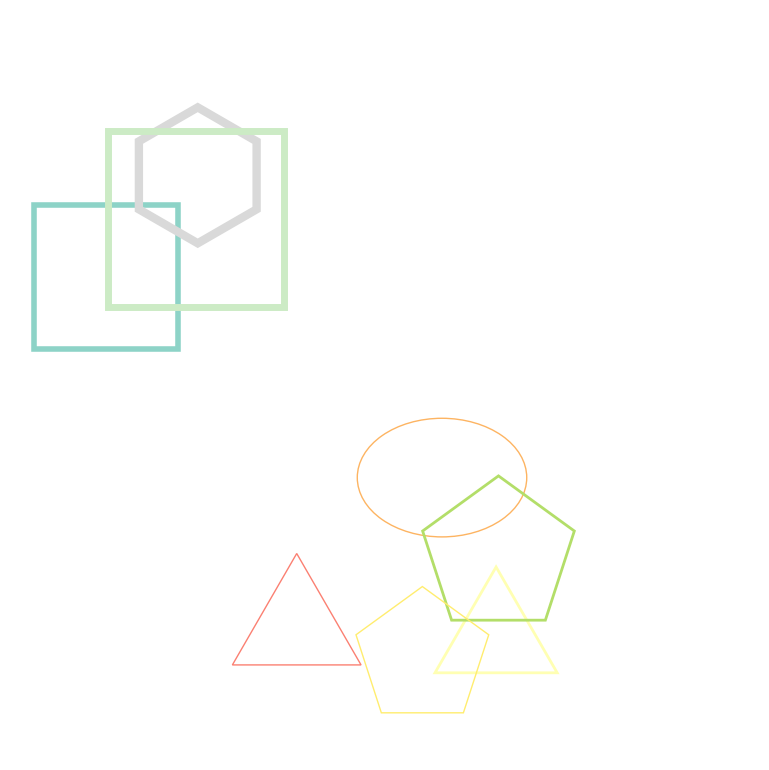[{"shape": "square", "thickness": 2, "radius": 0.47, "center": [0.137, 0.64]}, {"shape": "triangle", "thickness": 1, "radius": 0.46, "center": [0.644, 0.172]}, {"shape": "triangle", "thickness": 0.5, "radius": 0.48, "center": [0.385, 0.185]}, {"shape": "oval", "thickness": 0.5, "radius": 0.55, "center": [0.574, 0.38]}, {"shape": "pentagon", "thickness": 1, "radius": 0.52, "center": [0.647, 0.278]}, {"shape": "hexagon", "thickness": 3, "radius": 0.44, "center": [0.257, 0.772]}, {"shape": "square", "thickness": 2.5, "radius": 0.57, "center": [0.255, 0.716]}, {"shape": "pentagon", "thickness": 0.5, "radius": 0.45, "center": [0.549, 0.148]}]